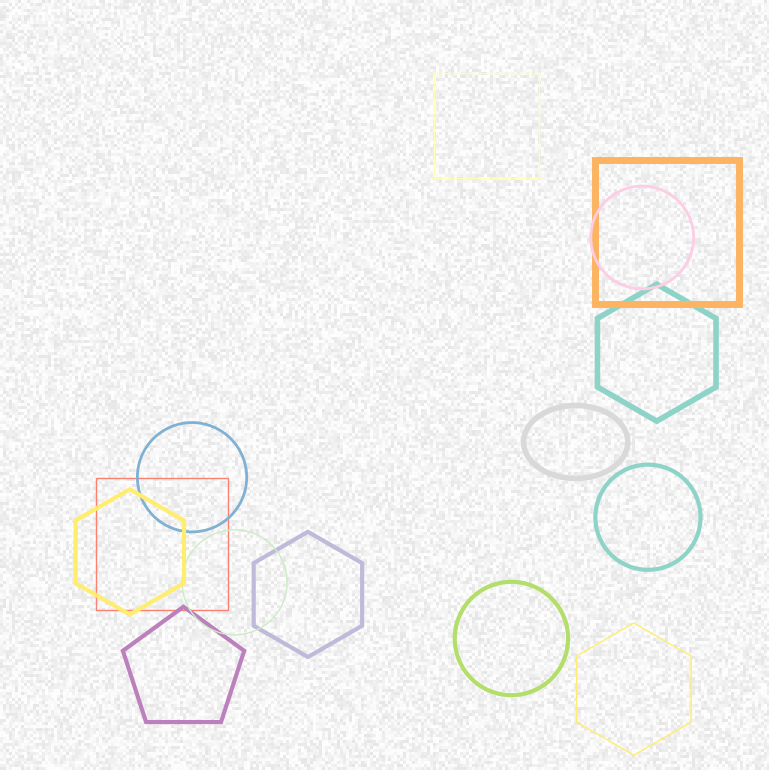[{"shape": "circle", "thickness": 1.5, "radius": 0.34, "center": [0.841, 0.328]}, {"shape": "hexagon", "thickness": 2, "radius": 0.44, "center": [0.853, 0.542]}, {"shape": "square", "thickness": 0.5, "radius": 0.34, "center": [0.632, 0.837]}, {"shape": "hexagon", "thickness": 1.5, "radius": 0.41, "center": [0.4, 0.228]}, {"shape": "square", "thickness": 0.5, "radius": 0.43, "center": [0.21, 0.294]}, {"shape": "circle", "thickness": 1, "radius": 0.35, "center": [0.249, 0.38]}, {"shape": "square", "thickness": 2.5, "radius": 0.47, "center": [0.866, 0.699]}, {"shape": "circle", "thickness": 1.5, "radius": 0.37, "center": [0.664, 0.171]}, {"shape": "circle", "thickness": 1, "radius": 0.33, "center": [0.834, 0.692]}, {"shape": "oval", "thickness": 2, "radius": 0.34, "center": [0.748, 0.426]}, {"shape": "pentagon", "thickness": 1.5, "radius": 0.41, "center": [0.238, 0.129]}, {"shape": "circle", "thickness": 0.5, "radius": 0.34, "center": [0.305, 0.244]}, {"shape": "hexagon", "thickness": 1.5, "radius": 0.41, "center": [0.169, 0.283]}, {"shape": "hexagon", "thickness": 0.5, "radius": 0.43, "center": [0.823, 0.105]}]